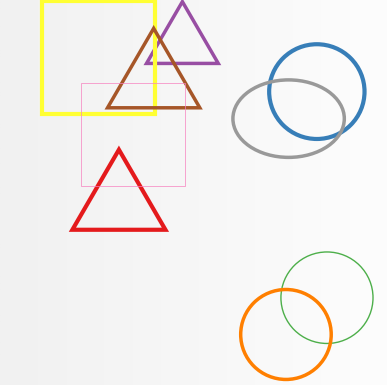[{"shape": "triangle", "thickness": 3, "radius": 0.69, "center": [0.307, 0.473]}, {"shape": "circle", "thickness": 3, "radius": 0.62, "center": [0.818, 0.762]}, {"shape": "circle", "thickness": 1, "radius": 0.59, "center": [0.844, 0.227]}, {"shape": "triangle", "thickness": 2.5, "radius": 0.53, "center": [0.471, 0.889]}, {"shape": "circle", "thickness": 2.5, "radius": 0.58, "center": [0.738, 0.131]}, {"shape": "square", "thickness": 3, "radius": 0.73, "center": [0.254, 0.85]}, {"shape": "triangle", "thickness": 2.5, "radius": 0.69, "center": [0.397, 0.789]}, {"shape": "square", "thickness": 0.5, "radius": 0.67, "center": [0.343, 0.651]}, {"shape": "oval", "thickness": 2.5, "radius": 0.72, "center": [0.745, 0.692]}]